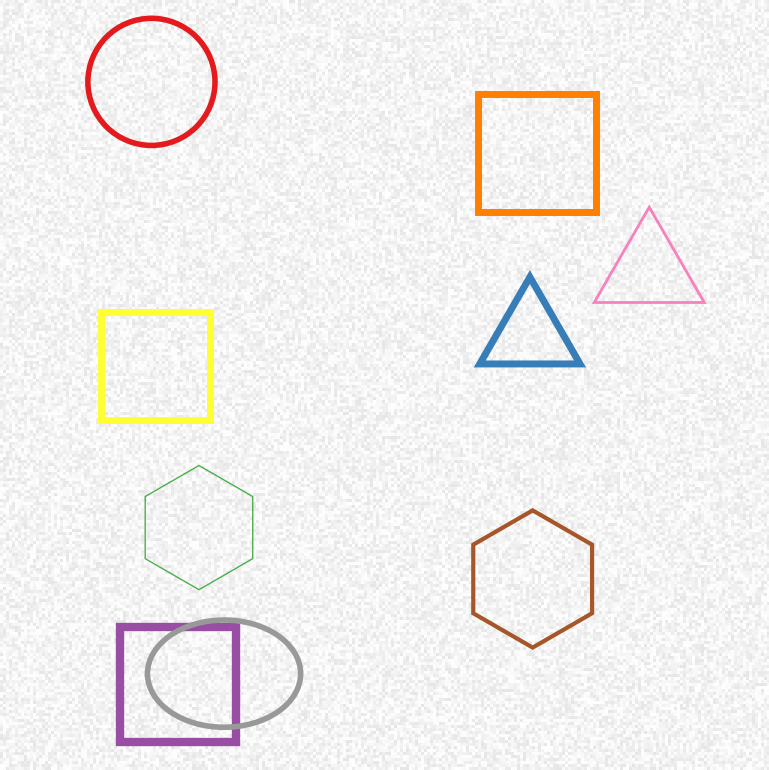[{"shape": "circle", "thickness": 2, "radius": 0.41, "center": [0.197, 0.894]}, {"shape": "triangle", "thickness": 2.5, "radius": 0.38, "center": [0.688, 0.565]}, {"shape": "hexagon", "thickness": 0.5, "radius": 0.4, "center": [0.258, 0.315]}, {"shape": "square", "thickness": 3, "radius": 0.37, "center": [0.231, 0.111]}, {"shape": "square", "thickness": 2.5, "radius": 0.38, "center": [0.697, 0.802]}, {"shape": "square", "thickness": 2.5, "radius": 0.35, "center": [0.202, 0.525]}, {"shape": "hexagon", "thickness": 1.5, "radius": 0.45, "center": [0.692, 0.248]}, {"shape": "triangle", "thickness": 1, "radius": 0.41, "center": [0.843, 0.648]}, {"shape": "oval", "thickness": 2, "radius": 0.5, "center": [0.291, 0.125]}]